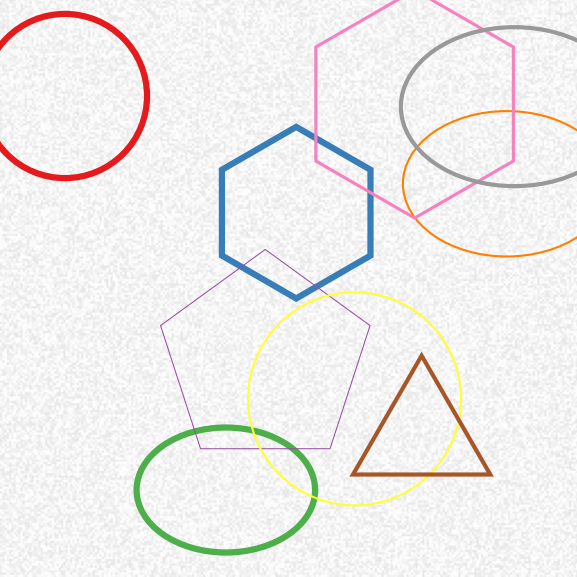[{"shape": "circle", "thickness": 3, "radius": 0.71, "center": [0.112, 0.833]}, {"shape": "hexagon", "thickness": 3, "radius": 0.74, "center": [0.513, 0.631]}, {"shape": "oval", "thickness": 3, "radius": 0.77, "center": [0.391, 0.151]}, {"shape": "pentagon", "thickness": 0.5, "radius": 0.95, "center": [0.459, 0.376]}, {"shape": "oval", "thickness": 1, "radius": 0.9, "center": [0.878, 0.681]}, {"shape": "circle", "thickness": 1, "radius": 0.92, "center": [0.614, 0.308]}, {"shape": "triangle", "thickness": 2, "radius": 0.69, "center": [0.73, 0.246]}, {"shape": "hexagon", "thickness": 1.5, "radius": 0.99, "center": [0.718, 0.819]}, {"shape": "oval", "thickness": 2, "radius": 0.98, "center": [0.891, 0.814]}]